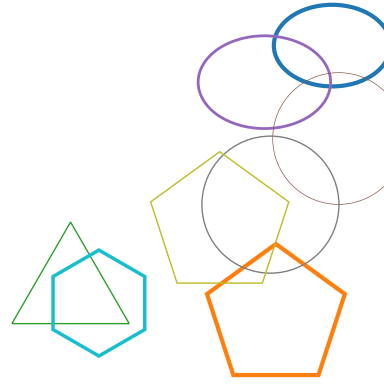[{"shape": "oval", "thickness": 3, "radius": 0.76, "center": [0.863, 0.882]}, {"shape": "pentagon", "thickness": 3, "radius": 0.94, "center": [0.717, 0.178]}, {"shape": "triangle", "thickness": 1, "radius": 0.88, "center": [0.183, 0.247]}, {"shape": "oval", "thickness": 2, "radius": 0.86, "center": [0.687, 0.787]}, {"shape": "circle", "thickness": 0.5, "radius": 0.86, "center": [0.879, 0.64]}, {"shape": "circle", "thickness": 1, "radius": 0.89, "center": [0.702, 0.468]}, {"shape": "pentagon", "thickness": 1, "radius": 0.94, "center": [0.571, 0.417]}, {"shape": "hexagon", "thickness": 2.5, "radius": 0.69, "center": [0.257, 0.213]}]